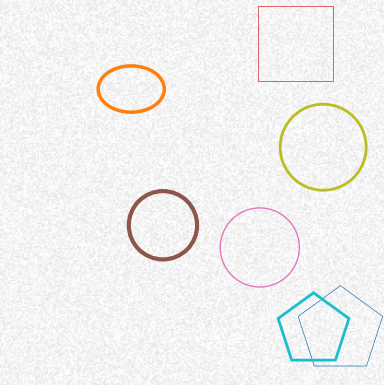[{"shape": "pentagon", "thickness": 0.5, "radius": 0.58, "center": [0.884, 0.143]}, {"shape": "oval", "thickness": 2.5, "radius": 0.43, "center": [0.341, 0.769]}, {"shape": "square", "thickness": 0.5, "radius": 0.49, "center": [0.767, 0.887]}, {"shape": "circle", "thickness": 3, "radius": 0.44, "center": [0.423, 0.415]}, {"shape": "circle", "thickness": 1, "radius": 0.51, "center": [0.675, 0.357]}, {"shape": "circle", "thickness": 2, "radius": 0.56, "center": [0.839, 0.618]}, {"shape": "pentagon", "thickness": 2, "radius": 0.48, "center": [0.814, 0.143]}]